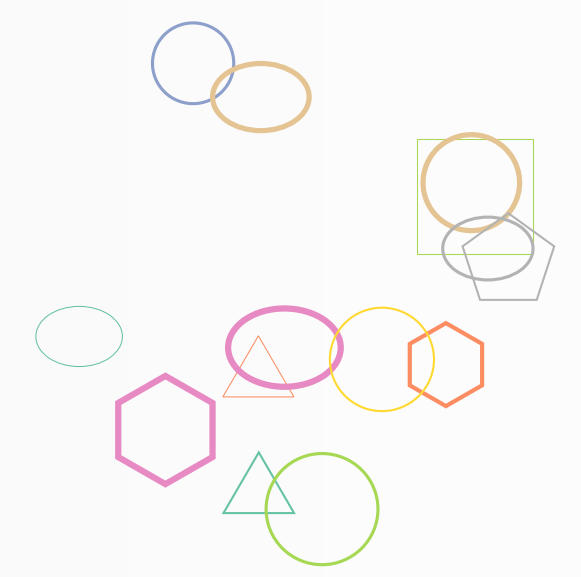[{"shape": "oval", "thickness": 0.5, "radius": 0.37, "center": [0.136, 0.417]}, {"shape": "triangle", "thickness": 1, "radius": 0.35, "center": [0.445, 0.146]}, {"shape": "triangle", "thickness": 0.5, "radius": 0.35, "center": [0.445, 0.347]}, {"shape": "hexagon", "thickness": 2, "radius": 0.36, "center": [0.767, 0.368]}, {"shape": "circle", "thickness": 1.5, "radius": 0.35, "center": [0.332, 0.89]}, {"shape": "hexagon", "thickness": 3, "radius": 0.47, "center": [0.285, 0.255]}, {"shape": "oval", "thickness": 3, "radius": 0.48, "center": [0.489, 0.397]}, {"shape": "circle", "thickness": 1.5, "radius": 0.48, "center": [0.554, 0.118]}, {"shape": "square", "thickness": 0.5, "radius": 0.5, "center": [0.817, 0.659]}, {"shape": "circle", "thickness": 1, "radius": 0.45, "center": [0.657, 0.377]}, {"shape": "oval", "thickness": 2.5, "radius": 0.42, "center": [0.449, 0.831]}, {"shape": "circle", "thickness": 2.5, "radius": 0.42, "center": [0.811, 0.683]}, {"shape": "pentagon", "thickness": 1, "radius": 0.41, "center": [0.875, 0.547]}, {"shape": "oval", "thickness": 1.5, "radius": 0.39, "center": [0.839, 0.569]}]